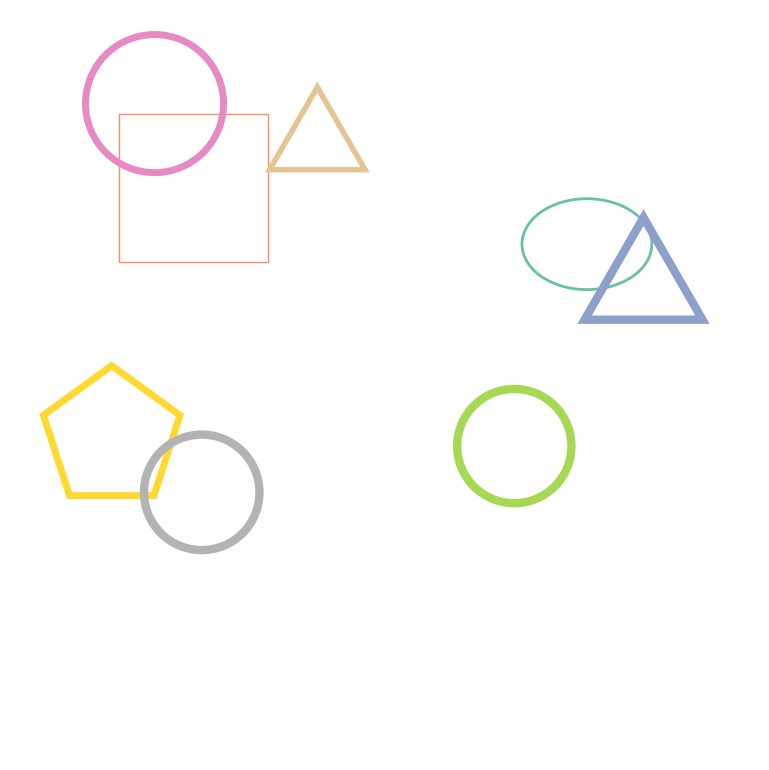[{"shape": "oval", "thickness": 1, "radius": 0.42, "center": [0.762, 0.683]}, {"shape": "square", "thickness": 0.5, "radius": 0.48, "center": [0.251, 0.756]}, {"shape": "triangle", "thickness": 3, "radius": 0.44, "center": [0.836, 0.629]}, {"shape": "circle", "thickness": 2.5, "radius": 0.45, "center": [0.201, 0.865]}, {"shape": "circle", "thickness": 3, "radius": 0.37, "center": [0.668, 0.421]}, {"shape": "pentagon", "thickness": 2.5, "radius": 0.47, "center": [0.145, 0.432]}, {"shape": "triangle", "thickness": 2, "radius": 0.36, "center": [0.412, 0.815]}, {"shape": "circle", "thickness": 3, "radius": 0.38, "center": [0.262, 0.361]}]